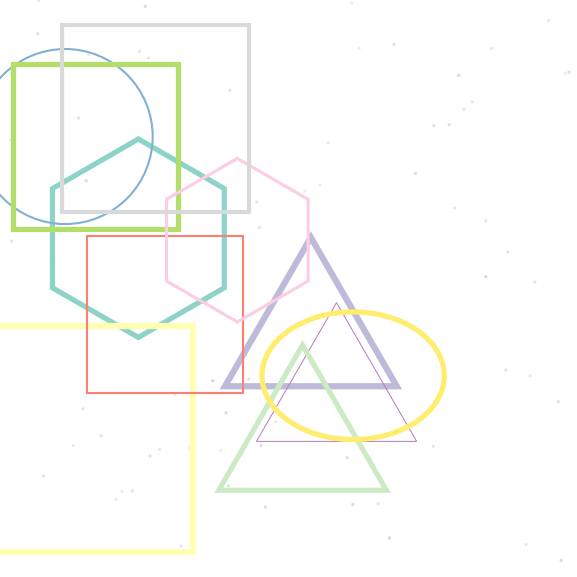[{"shape": "hexagon", "thickness": 2.5, "radius": 0.86, "center": [0.24, 0.587]}, {"shape": "square", "thickness": 3, "radius": 0.98, "center": [0.137, 0.239]}, {"shape": "triangle", "thickness": 3, "radius": 0.86, "center": [0.538, 0.416]}, {"shape": "square", "thickness": 1, "radius": 0.68, "center": [0.286, 0.454]}, {"shape": "circle", "thickness": 1, "radius": 0.76, "center": [0.113, 0.763]}, {"shape": "square", "thickness": 2.5, "radius": 0.71, "center": [0.165, 0.746]}, {"shape": "hexagon", "thickness": 1.5, "radius": 0.71, "center": [0.411, 0.583]}, {"shape": "square", "thickness": 2, "radius": 0.81, "center": [0.27, 0.795]}, {"shape": "triangle", "thickness": 0.5, "radius": 0.8, "center": [0.583, 0.315]}, {"shape": "triangle", "thickness": 2.5, "radius": 0.84, "center": [0.524, 0.234]}, {"shape": "oval", "thickness": 2.5, "radius": 0.79, "center": [0.612, 0.348]}]